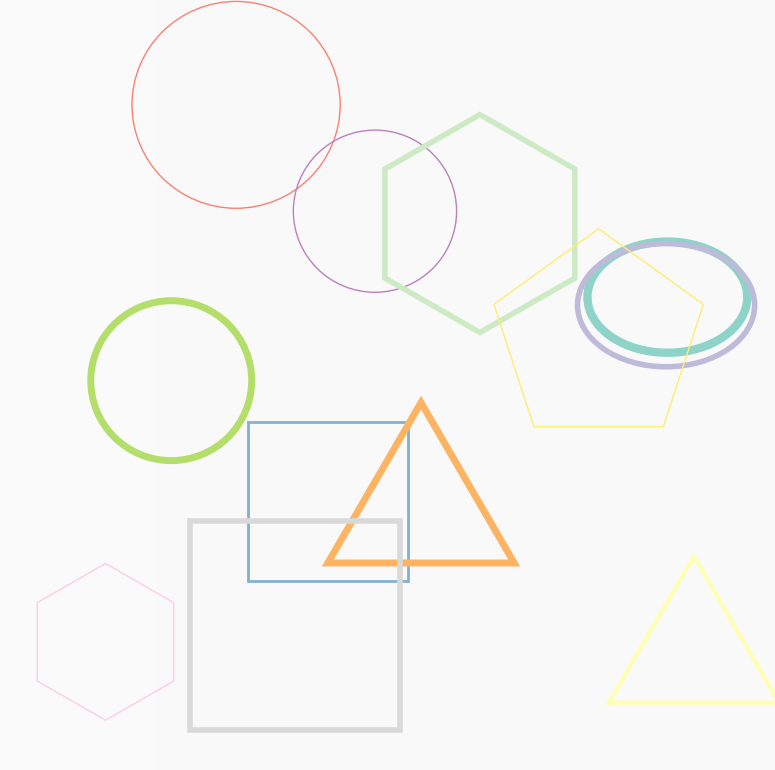[{"shape": "oval", "thickness": 3, "radius": 0.52, "center": [0.861, 0.614]}, {"shape": "triangle", "thickness": 1.5, "radius": 0.63, "center": [0.895, 0.151]}, {"shape": "oval", "thickness": 2, "radius": 0.57, "center": [0.859, 0.604]}, {"shape": "circle", "thickness": 0.5, "radius": 0.67, "center": [0.305, 0.864]}, {"shape": "square", "thickness": 1, "radius": 0.52, "center": [0.423, 0.349]}, {"shape": "triangle", "thickness": 2.5, "radius": 0.69, "center": [0.543, 0.338]}, {"shape": "circle", "thickness": 2.5, "radius": 0.52, "center": [0.221, 0.506]}, {"shape": "hexagon", "thickness": 0.5, "radius": 0.51, "center": [0.136, 0.166]}, {"shape": "square", "thickness": 2, "radius": 0.68, "center": [0.381, 0.188]}, {"shape": "circle", "thickness": 0.5, "radius": 0.53, "center": [0.484, 0.726]}, {"shape": "hexagon", "thickness": 2, "radius": 0.71, "center": [0.619, 0.71]}, {"shape": "pentagon", "thickness": 0.5, "radius": 0.71, "center": [0.772, 0.561]}]